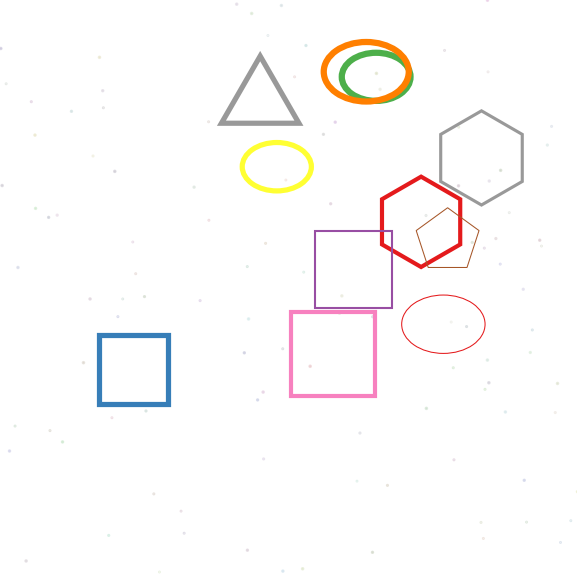[{"shape": "hexagon", "thickness": 2, "radius": 0.39, "center": [0.729, 0.615]}, {"shape": "oval", "thickness": 0.5, "radius": 0.36, "center": [0.768, 0.438]}, {"shape": "square", "thickness": 2.5, "radius": 0.3, "center": [0.231, 0.36]}, {"shape": "oval", "thickness": 3, "radius": 0.3, "center": [0.651, 0.866]}, {"shape": "square", "thickness": 1, "radius": 0.33, "center": [0.612, 0.532]}, {"shape": "oval", "thickness": 3, "radius": 0.37, "center": [0.634, 0.875]}, {"shape": "oval", "thickness": 2.5, "radius": 0.3, "center": [0.479, 0.71]}, {"shape": "pentagon", "thickness": 0.5, "radius": 0.29, "center": [0.775, 0.582]}, {"shape": "square", "thickness": 2, "radius": 0.37, "center": [0.577, 0.386]}, {"shape": "triangle", "thickness": 2.5, "radius": 0.39, "center": [0.451, 0.824]}, {"shape": "hexagon", "thickness": 1.5, "radius": 0.41, "center": [0.834, 0.726]}]